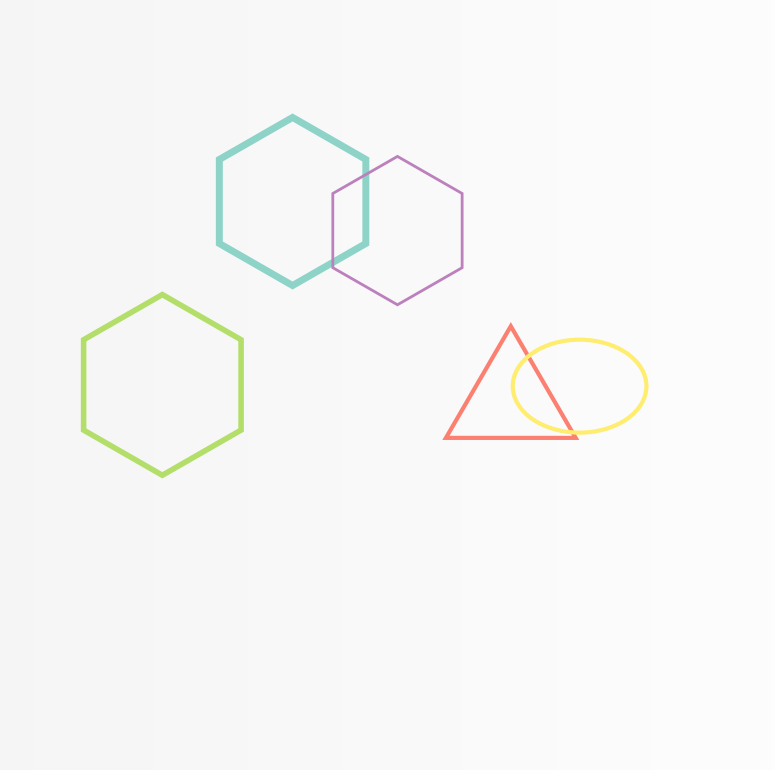[{"shape": "hexagon", "thickness": 2.5, "radius": 0.55, "center": [0.378, 0.738]}, {"shape": "triangle", "thickness": 1.5, "radius": 0.48, "center": [0.659, 0.48]}, {"shape": "hexagon", "thickness": 2, "radius": 0.59, "center": [0.209, 0.5]}, {"shape": "hexagon", "thickness": 1, "radius": 0.48, "center": [0.513, 0.701]}, {"shape": "oval", "thickness": 1.5, "radius": 0.43, "center": [0.748, 0.499]}]